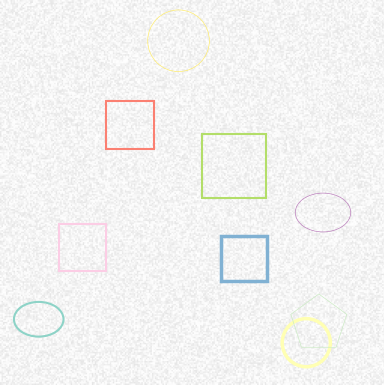[{"shape": "oval", "thickness": 1.5, "radius": 0.32, "center": [0.101, 0.171]}, {"shape": "circle", "thickness": 2.5, "radius": 0.31, "center": [0.796, 0.11]}, {"shape": "square", "thickness": 1.5, "radius": 0.31, "center": [0.338, 0.675]}, {"shape": "square", "thickness": 2.5, "radius": 0.3, "center": [0.634, 0.329]}, {"shape": "square", "thickness": 1.5, "radius": 0.42, "center": [0.608, 0.568]}, {"shape": "square", "thickness": 1.5, "radius": 0.3, "center": [0.213, 0.358]}, {"shape": "oval", "thickness": 0.5, "radius": 0.36, "center": [0.839, 0.448]}, {"shape": "pentagon", "thickness": 0.5, "radius": 0.38, "center": [0.828, 0.16]}, {"shape": "circle", "thickness": 0.5, "radius": 0.4, "center": [0.464, 0.894]}]